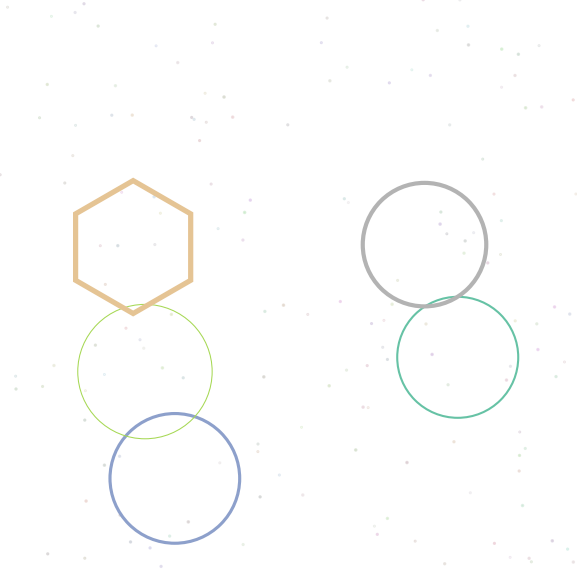[{"shape": "circle", "thickness": 1, "radius": 0.52, "center": [0.793, 0.38]}, {"shape": "circle", "thickness": 1.5, "radius": 0.56, "center": [0.303, 0.171]}, {"shape": "circle", "thickness": 0.5, "radius": 0.58, "center": [0.251, 0.356]}, {"shape": "hexagon", "thickness": 2.5, "radius": 0.58, "center": [0.231, 0.571]}, {"shape": "circle", "thickness": 2, "radius": 0.53, "center": [0.735, 0.576]}]